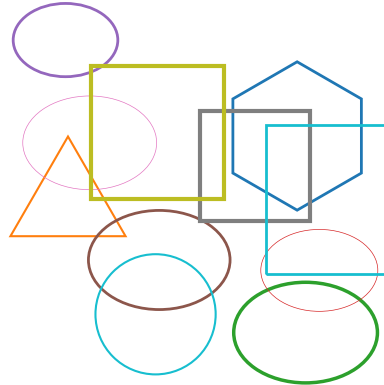[{"shape": "hexagon", "thickness": 2, "radius": 0.96, "center": [0.772, 0.647]}, {"shape": "triangle", "thickness": 1.5, "radius": 0.86, "center": [0.177, 0.473]}, {"shape": "oval", "thickness": 2.5, "radius": 0.93, "center": [0.794, 0.136]}, {"shape": "oval", "thickness": 0.5, "radius": 0.76, "center": [0.829, 0.298]}, {"shape": "oval", "thickness": 2, "radius": 0.68, "center": [0.17, 0.896]}, {"shape": "oval", "thickness": 2, "radius": 0.92, "center": [0.414, 0.325]}, {"shape": "oval", "thickness": 0.5, "radius": 0.87, "center": [0.233, 0.629]}, {"shape": "square", "thickness": 3, "radius": 0.71, "center": [0.662, 0.568]}, {"shape": "square", "thickness": 3, "radius": 0.86, "center": [0.409, 0.657]}, {"shape": "square", "thickness": 2, "radius": 0.96, "center": [0.883, 0.482]}, {"shape": "circle", "thickness": 1.5, "radius": 0.78, "center": [0.404, 0.184]}]